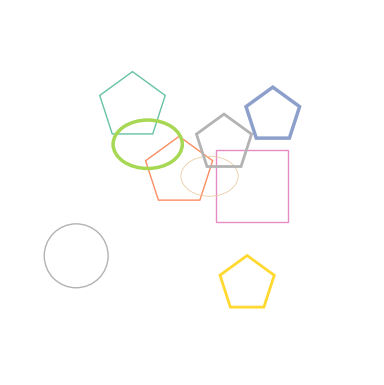[{"shape": "pentagon", "thickness": 1, "radius": 0.45, "center": [0.344, 0.724]}, {"shape": "pentagon", "thickness": 1, "radius": 0.46, "center": [0.465, 0.554]}, {"shape": "pentagon", "thickness": 2.5, "radius": 0.37, "center": [0.709, 0.7]}, {"shape": "square", "thickness": 1, "radius": 0.47, "center": [0.655, 0.516]}, {"shape": "oval", "thickness": 2.5, "radius": 0.45, "center": [0.384, 0.625]}, {"shape": "pentagon", "thickness": 2, "radius": 0.37, "center": [0.642, 0.262]}, {"shape": "oval", "thickness": 0.5, "radius": 0.37, "center": [0.544, 0.542]}, {"shape": "circle", "thickness": 1, "radius": 0.41, "center": [0.198, 0.336]}, {"shape": "pentagon", "thickness": 2, "radius": 0.38, "center": [0.582, 0.628]}]